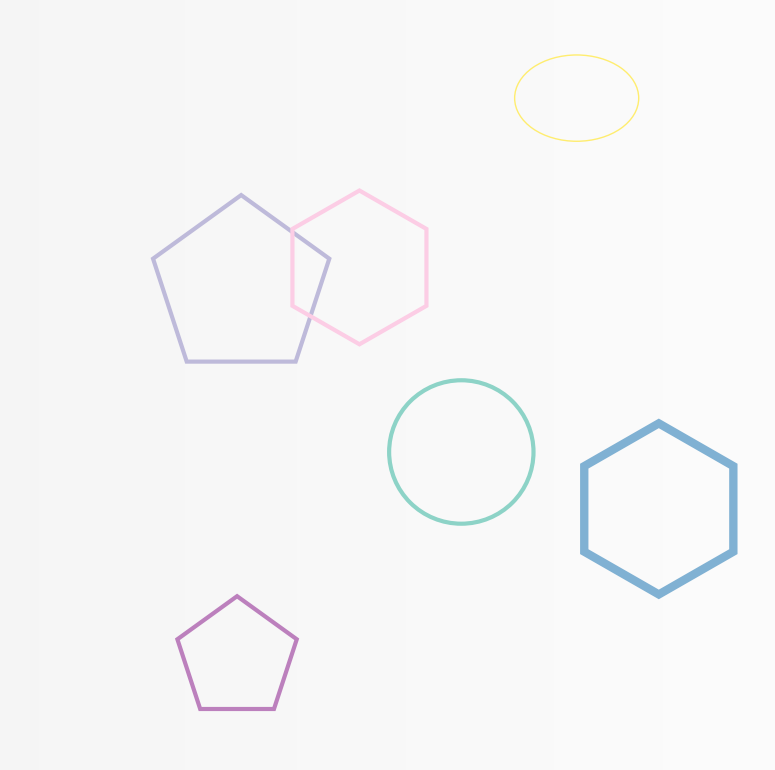[{"shape": "circle", "thickness": 1.5, "radius": 0.47, "center": [0.595, 0.413]}, {"shape": "pentagon", "thickness": 1.5, "radius": 0.6, "center": [0.311, 0.627]}, {"shape": "hexagon", "thickness": 3, "radius": 0.56, "center": [0.85, 0.339]}, {"shape": "hexagon", "thickness": 1.5, "radius": 0.5, "center": [0.464, 0.653]}, {"shape": "pentagon", "thickness": 1.5, "radius": 0.4, "center": [0.306, 0.145]}, {"shape": "oval", "thickness": 0.5, "radius": 0.4, "center": [0.744, 0.873]}]